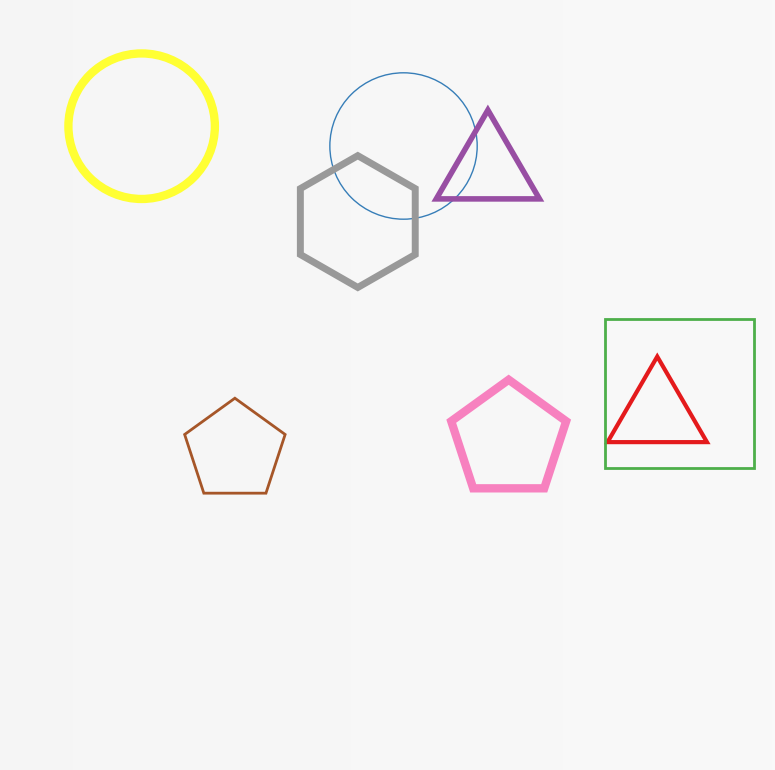[{"shape": "triangle", "thickness": 1.5, "radius": 0.37, "center": [0.848, 0.463]}, {"shape": "circle", "thickness": 0.5, "radius": 0.48, "center": [0.521, 0.81]}, {"shape": "square", "thickness": 1, "radius": 0.48, "center": [0.877, 0.489]}, {"shape": "triangle", "thickness": 2, "radius": 0.38, "center": [0.63, 0.78]}, {"shape": "circle", "thickness": 3, "radius": 0.47, "center": [0.183, 0.836]}, {"shape": "pentagon", "thickness": 1, "radius": 0.34, "center": [0.303, 0.415]}, {"shape": "pentagon", "thickness": 3, "radius": 0.39, "center": [0.656, 0.429]}, {"shape": "hexagon", "thickness": 2.5, "radius": 0.43, "center": [0.462, 0.712]}]